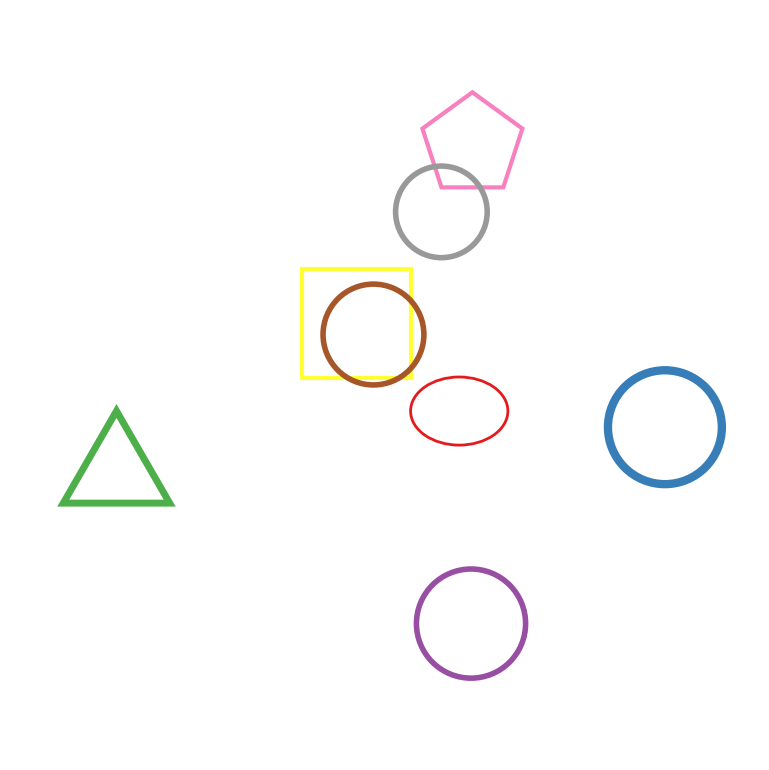[{"shape": "oval", "thickness": 1, "radius": 0.32, "center": [0.596, 0.466]}, {"shape": "circle", "thickness": 3, "radius": 0.37, "center": [0.864, 0.445]}, {"shape": "triangle", "thickness": 2.5, "radius": 0.4, "center": [0.151, 0.386]}, {"shape": "circle", "thickness": 2, "radius": 0.35, "center": [0.612, 0.19]}, {"shape": "square", "thickness": 1.5, "radius": 0.35, "center": [0.463, 0.58]}, {"shape": "circle", "thickness": 2, "radius": 0.33, "center": [0.485, 0.566]}, {"shape": "pentagon", "thickness": 1.5, "radius": 0.34, "center": [0.614, 0.812]}, {"shape": "circle", "thickness": 2, "radius": 0.3, "center": [0.573, 0.725]}]